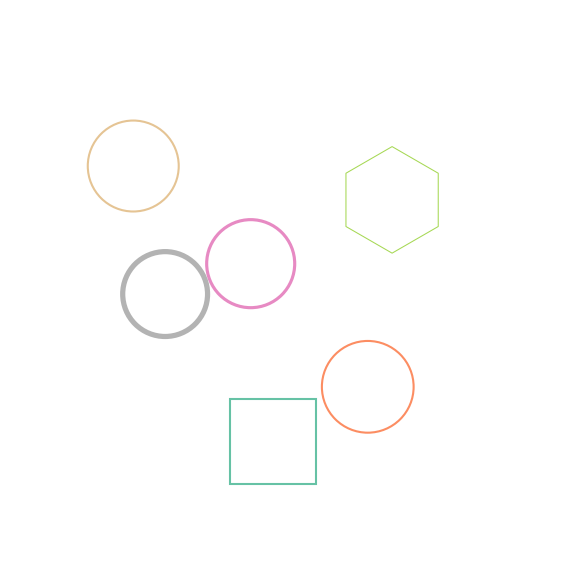[{"shape": "square", "thickness": 1, "radius": 0.37, "center": [0.472, 0.234]}, {"shape": "circle", "thickness": 1, "radius": 0.4, "center": [0.637, 0.329]}, {"shape": "circle", "thickness": 1.5, "radius": 0.38, "center": [0.434, 0.543]}, {"shape": "hexagon", "thickness": 0.5, "radius": 0.46, "center": [0.679, 0.653]}, {"shape": "circle", "thickness": 1, "radius": 0.39, "center": [0.231, 0.712]}, {"shape": "circle", "thickness": 2.5, "radius": 0.37, "center": [0.286, 0.49]}]